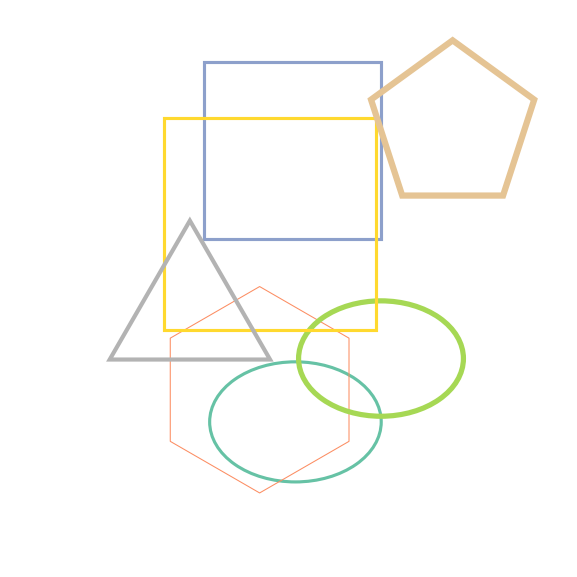[{"shape": "oval", "thickness": 1.5, "radius": 0.74, "center": [0.512, 0.269]}, {"shape": "hexagon", "thickness": 0.5, "radius": 0.89, "center": [0.45, 0.324]}, {"shape": "square", "thickness": 1.5, "radius": 0.77, "center": [0.507, 0.738]}, {"shape": "oval", "thickness": 2.5, "radius": 0.71, "center": [0.66, 0.378]}, {"shape": "square", "thickness": 1.5, "radius": 0.92, "center": [0.467, 0.611]}, {"shape": "pentagon", "thickness": 3, "radius": 0.74, "center": [0.784, 0.781]}, {"shape": "triangle", "thickness": 2, "radius": 0.8, "center": [0.329, 0.457]}]